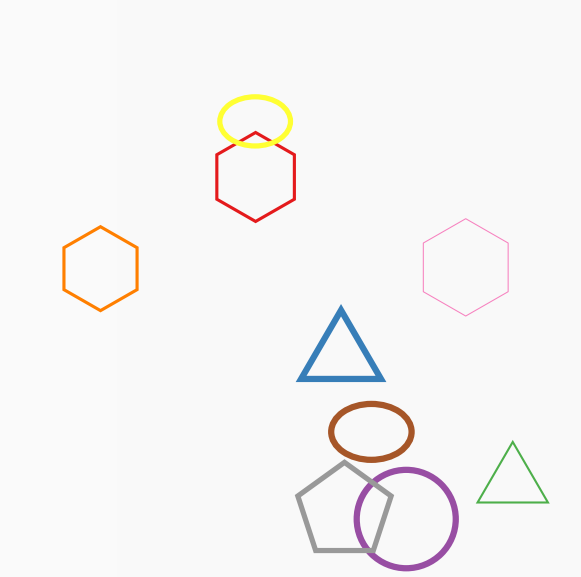[{"shape": "hexagon", "thickness": 1.5, "radius": 0.39, "center": [0.44, 0.693]}, {"shape": "triangle", "thickness": 3, "radius": 0.4, "center": [0.587, 0.383]}, {"shape": "triangle", "thickness": 1, "radius": 0.35, "center": [0.882, 0.164]}, {"shape": "circle", "thickness": 3, "radius": 0.43, "center": [0.699, 0.1]}, {"shape": "hexagon", "thickness": 1.5, "radius": 0.36, "center": [0.173, 0.534]}, {"shape": "oval", "thickness": 2.5, "radius": 0.3, "center": [0.439, 0.789]}, {"shape": "oval", "thickness": 3, "radius": 0.35, "center": [0.639, 0.251]}, {"shape": "hexagon", "thickness": 0.5, "radius": 0.42, "center": [0.801, 0.536]}, {"shape": "pentagon", "thickness": 2.5, "radius": 0.42, "center": [0.593, 0.114]}]